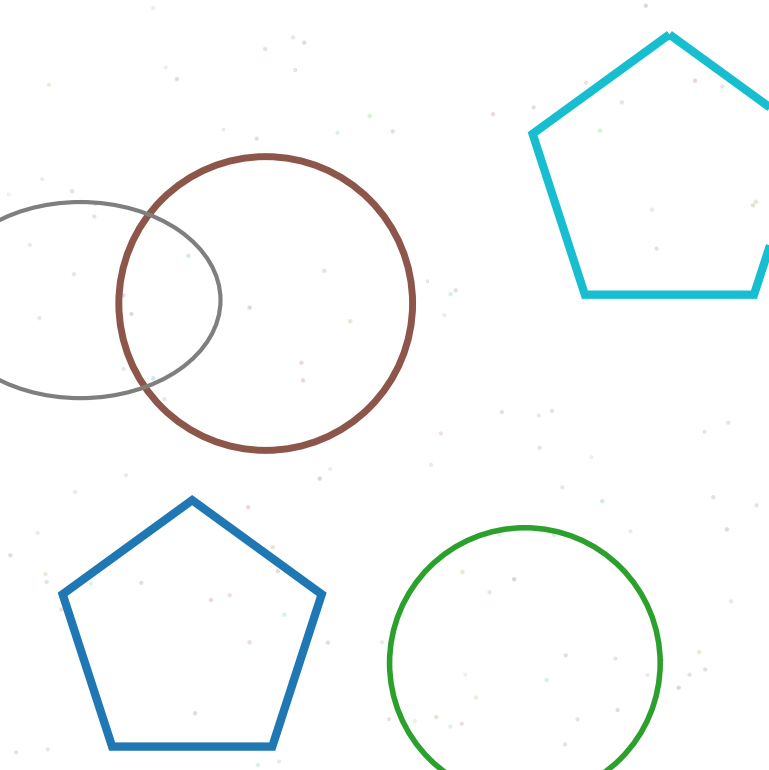[{"shape": "pentagon", "thickness": 3, "radius": 0.88, "center": [0.25, 0.174]}, {"shape": "circle", "thickness": 2, "radius": 0.88, "center": [0.682, 0.139]}, {"shape": "circle", "thickness": 2.5, "radius": 0.95, "center": [0.345, 0.606]}, {"shape": "oval", "thickness": 1.5, "radius": 0.91, "center": [0.104, 0.61]}, {"shape": "pentagon", "thickness": 3, "radius": 0.93, "center": [0.869, 0.768]}]